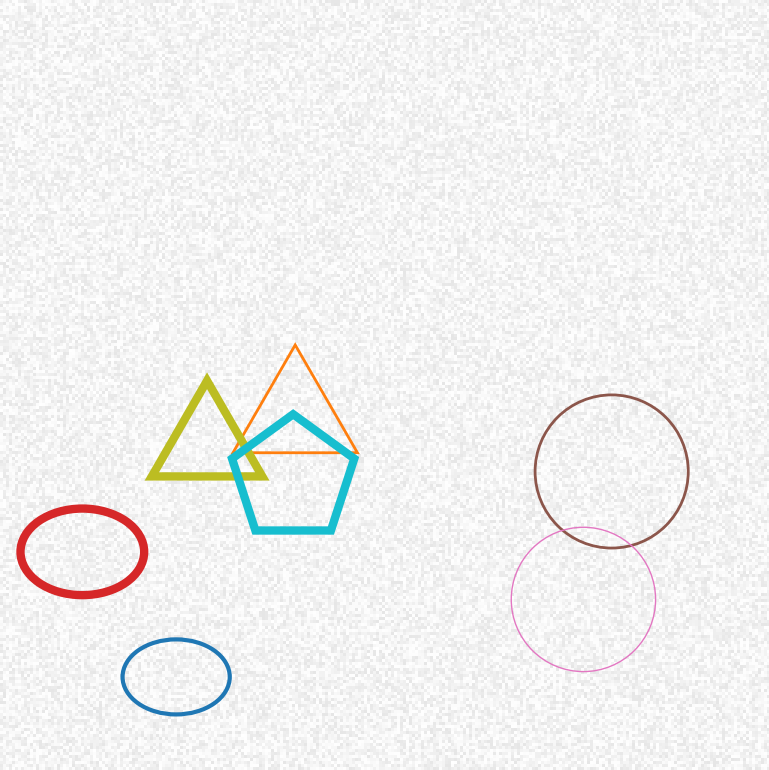[{"shape": "oval", "thickness": 1.5, "radius": 0.35, "center": [0.229, 0.121]}, {"shape": "triangle", "thickness": 1, "radius": 0.47, "center": [0.383, 0.459]}, {"shape": "oval", "thickness": 3, "radius": 0.4, "center": [0.107, 0.283]}, {"shape": "circle", "thickness": 1, "radius": 0.5, "center": [0.794, 0.388]}, {"shape": "circle", "thickness": 0.5, "radius": 0.47, "center": [0.758, 0.222]}, {"shape": "triangle", "thickness": 3, "radius": 0.41, "center": [0.269, 0.423]}, {"shape": "pentagon", "thickness": 3, "radius": 0.42, "center": [0.381, 0.379]}]